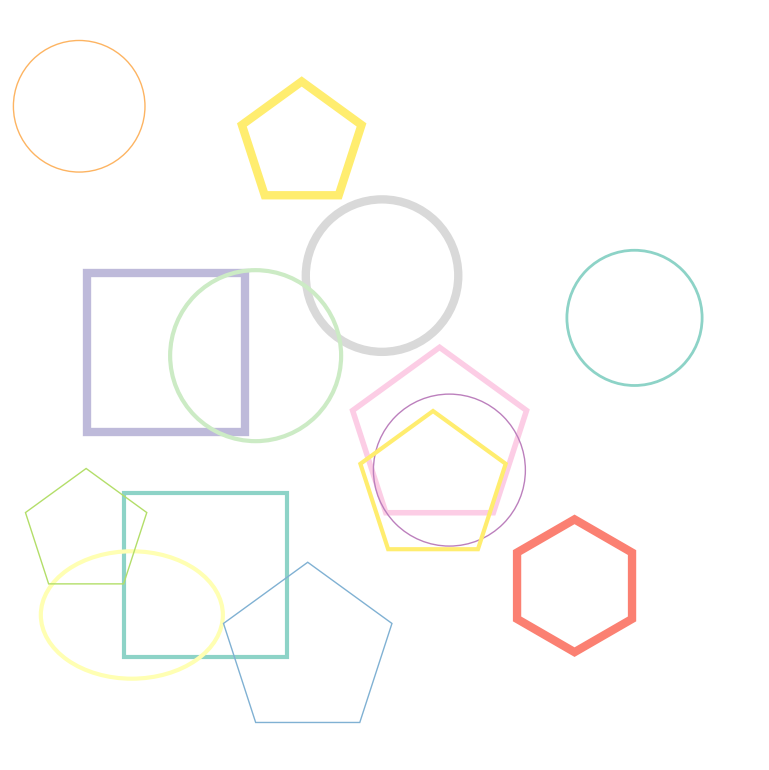[{"shape": "circle", "thickness": 1, "radius": 0.44, "center": [0.824, 0.587]}, {"shape": "square", "thickness": 1.5, "radius": 0.53, "center": [0.267, 0.253]}, {"shape": "oval", "thickness": 1.5, "radius": 0.59, "center": [0.171, 0.201]}, {"shape": "square", "thickness": 3, "radius": 0.51, "center": [0.216, 0.542]}, {"shape": "hexagon", "thickness": 3, "radius": 0.43, "center": [0.746, 0.239]}, {"shape": "pentagon", "thickness": 0.5, "radius": 0.58, "center": [0.4, 0.155]}, {"shape": "circle", "thickness": 0.5, "radius": 0.43, "center": [0.103, 0.862]}, {"shape": "pentagon", "thickness": 0.5, "radius": 0.41, "center": [0.112, 0.309]}, {"shape": "pentagon", "thickness": 2, "radius": 0.59, "center": [0.571, 0.43]}, {"shape": "circle", "thickness": 3, "radius": 0.5, "center": [0.496, 0.642]}, {"shape": "circle", "thickness": 0.5, "radius": 0.49, "center": [0.584, 0.389]}, {"shape": "circle", "thickness": 1.5, "radius": 0.56, "center": [0.332, 0.538]}, {"shape": "pentagon", "thickness": 1.5, "radius": 0.5, "center": [0.562, 0.367]}, {"shape": "pentagon", "thickness": 3, "radius": 0.41, "center": [0.392, 0.813]}]